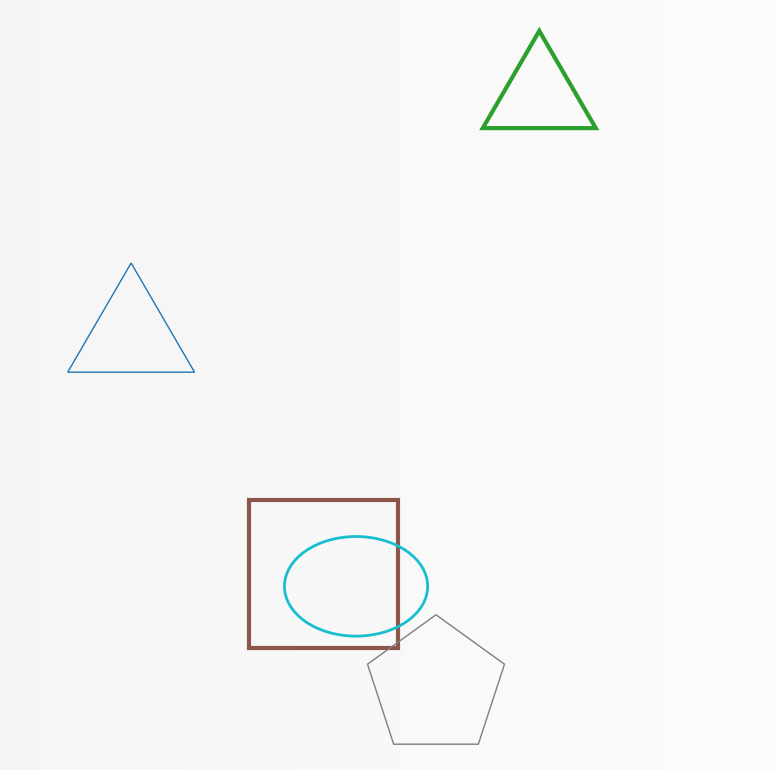[{"shape": "triangle", "thickness": 0.5, "radius": 0.47, "center": [0.169, 0.564]}, {"shape": "triangle", "thickness": 1.5, "radius": 0.42, "center": [0.696, 0.876]}, {"shape": "square", "thickness": 1.5, "radius": 0.48, "center": [0.417, 0.254]}, {"shape": "pentagon", "thickness": 0.5, "radius": 0.46, "center": [0.563, 0.109]}, {"shape": "oval", "thickness": 1, "radius": 0.46, "center": [0.459, 0.239]}]